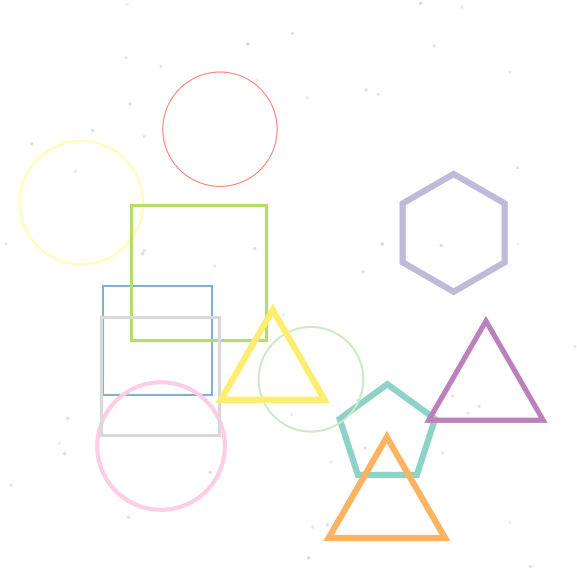[{"shape": "pentagon", "thickness": 3, "radius": 0.43, "center": [0.671, 0.247]}, {"shape": "circle", "thickness": 1, "radius": 0.53, "center": [0.141, 0.648]}, {"shape": "hexagon", "thickness": 3, "radius": 0.51, "center": [0.786, 0.596]}, {"shape": "circle", "thickness": 0.5, "radius": 0.5, "center": [0.381, 0.775]}, {"shape": "square", "thickness": 1, "radius": 0.47, "center": [0.272, 0.409]}, {"shape": "triangle", "thickness": 3, "radius": 0.58, "center": [0.67, 0.126]}, {"shape": "square", "thickness": 1.5, "radius": 0.58, "center": [0.344, 0.528]}, {"shape": "circle", "thickness": 2, "radius": 0.55, "center": [0.279, 0.227]}, {"shape": "square", "thickness": 1.5, "radius": 0.51, "center": [0.277, 0.348]}, {"shape": "triangle", "thickness": 2.5, "radius": 0.57, "center": [0.841, 0.329]}, {"shape": "circle", "thickness": 1, "radius": 0.45, "center": [0.539, 0.342]}, {"shape": "triangle", "thickness": 3, "radius": 0.52, "center": [0.472, 0.359]}]